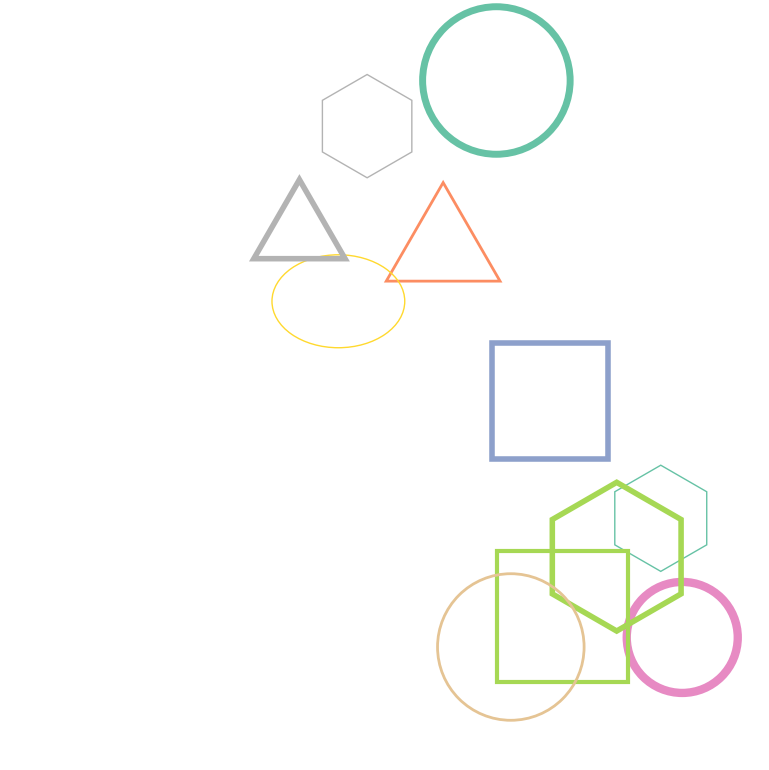[{"shape": "circle", "thickness": 2.5, "radius": 0.48, "center": [0.645, 0.895]}, {"shape": "hexagon", "thickness": 0.5, "radius": 0.34, "center": [0.858, 0.327]}, {"shape": "triangle", "thickness": 1, "radius": 0.43, "center": [0.576, 0.678]}, {"shape": "square", "thickness": 2, "radius": 0.38, "center": [0.714, 0.479]}, {"shape": "circle", "thickness": 3, "radius": 0.36, "center": [0.886, 0.172]}, {"shape": "hexagon", "thickness": 2, "radius": 0.48, "center": [0.801, 0.277]}, {"shape": "square", "thickness": 1.5, "radius": 0.43, "center": [0.731, 0.199]}, {"shape": "oval", "thickness": 0.5, "radius": 0.43, "center": [0.439, 0.609]}, {"shape": "circle", "thickness": 1, "radius": 0.48, "center": [0.663, 0.16]}, {"shape": "hexagon", "thickness": 0.5, "radius": 0.34, "center": [0.477, 0.836]}, {"shape": "triangle", "thickness": 2, "radius": 0.34, "center": [0.389, 0.698]}]